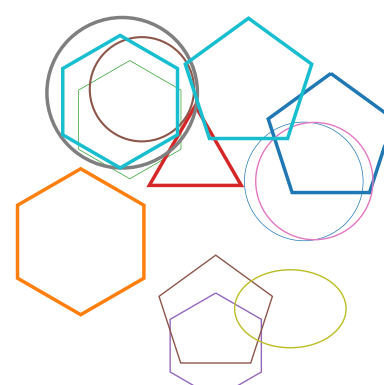[{"shape": "pentagon", "thickness": 2.5, "radius": 0.86, "center": [0.859, 0.638]}, {"shape": "circle", "thickness": 0.5, "radius": 0.77, "center": [0.789, 0.529]}, {"shape": "hexagon", "thickness": 2.5, "radius": 0.95, "center": [0.21, 0.372]}, {"shape": "hexagon", "thickness": 0.5, "radius": 0.77, "center": [0.337, 0.689]}, {"shape": "triangle", "thickness": 2.5, "radius": 0.69, "center": [0.507, 0.587]}, {"shape": "hexagon", "thickness": 1, "radius": 0.68, "center": [0.56, 0.102]}, {"shape": "circle", "thickness": 1.5, "radius": 0.68, "center": [0.369, 0.768]}, {"shape": "pentagon", "thickness": 1, "radius": 0.77, "center": [0.56, 0.182]}, {"shape": "circle", "thickness": 1, "radius": 0.76, "center": [0.816, 0.53]}, {"shape": "circle", "thickness": 2.5, "radius": 0.98, "center": [0.317, 0.759]}, {"shape": "oval", "thickness": 1, "radius": 0.72, "center": [0.754, 0.198]}, {"shape": "hexagon", "thickness": 2.5, "radius": 0.86, "center": [0.312, 0.736]}, {"shape": "pentagon", "thickness": 2.5, "radius": 0.86, "center": [0.645, 0.78]}]